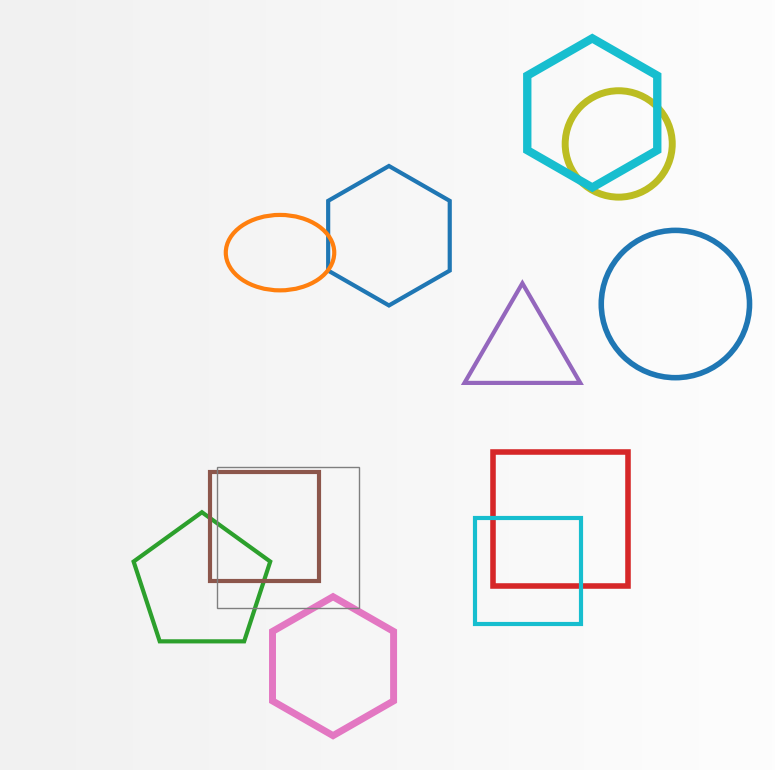[{"shape": "circle", "thickness": 2, "radius": 0.48, "center": [0.871, 0.605]}, {"shape": "hexagon", "thickness": 1.5, "radius": 0.45, "center": [0.502, 0.694]}, {"shape": "oval", "thickness": 1.5, "radius": 0.35, "center": [0.361, 0.672]}, {"shape": "pentagon", "thickness": 1.5, "radius": 0.46, "center": [0.261, 0.242]}, {"shape": "square", "thickness": 2, "radius": 0.44, "center": [0.723, 0.326]}, {"shape": "triangle", "thickness": 1.5, "radius": 0.43, "center": [0.674, 0.546]}, {"shape": "square", "thickness": 1.5, "radius": 0.35, "center": [0.341, 0.316]}, {"shape": "hexagon", "thickness": 2.5, "radius": 0.45, "center": [0.43, 0.135]}, {"shape": "square", "thickness": 0.5, "radius": 0.46, "center": [0.371, 0.302]}, {"shape": "circle", "thickness": 2.5, "radius": 0.35, "center": [0.798, 0.813]}, {"shape": "square", "thickness": 1.5, "radius": 0.34, "center": [0.682, 0.258]}, {"shape": "hexagon", "thickness": 3, "radius": 0.48, "center": [0.764, 0.853]}]